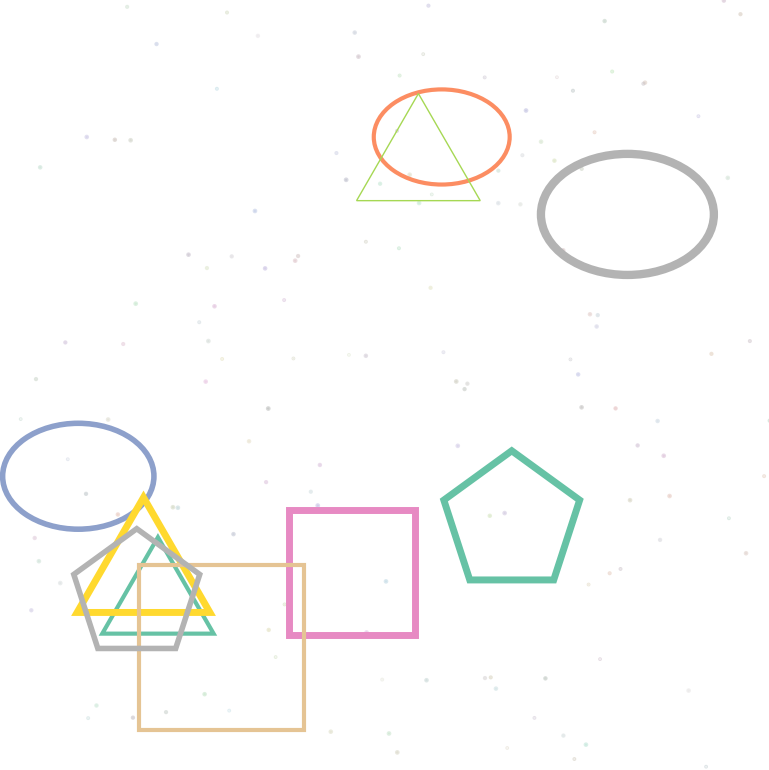[{"shape": "triangle", "thickness": 1.5, "radius": 0.42, "center": [0.205, 0.219]}, {"shape": "pentagon", "thickness": 2.5, "radius": 0.46, "center": [0.665, 0.322]}, {"shape": "oval", "thickness": 1.5, "radius": 0.44, "center": [0.574, 0.822]}, {"shape": "oval", "thickness": 2, "radius": 0.49, "center": [0.102, 0.382]}, {"shape": "square", "thickness": 2.5, "radius": 0.41, "center": [0.458, 0.256]}, {"shape": "triangle", "thickness": 0.5, "radius": 0.46, "center": [0.543, 0.786]}, {"shape": "triangle", "thickness": 2.5, "radius": 0.5, "center": [0.186, 0.254]}, {"shape": "square", "thickness": 1.5, "radius": 0.53, "center": [0.287, 0.16]}, {"shape": "oval", "thickness": 3, "radius": 0.56, "center": [0.815, 0.722]}, {"shape": "pentagon", "thickness": 2, "radius": 0.43, "center": [0.178, 0.227]}]